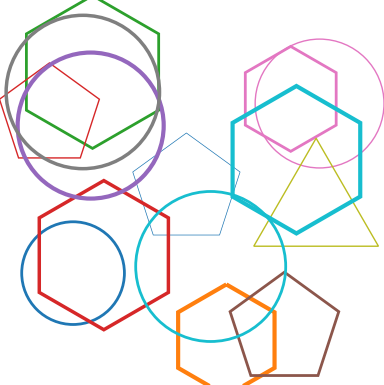[{"shape": "circle", "thickness": 2, "radius": 0.67, "center": [0.19, 0.291]}, {"shape": "pentagon", "thickness": 0.5, "radius": 0.73, "center": [0.484, 0.508]}, {"shape": "hexagon", "thickness": 3, "radius": 0.72, "center": [0.588, 0.117]}, {"shape": "hexagon", "thickness": 2, "radius": 0.99, "center": [0.24, 0.813]}, {"shape": "hexagon", "thickness": 2.5, "radius": 0.97, "center": [0.27, 0.337]}, {"shape": "pentagon", "thickness": 1, "radius": 0.68, "center": [0.128, 0.7]}, {"shape": "circle", "thickness": 3, "radius": 0.95, "center": [0.236, 0.674]}, {"shape": "pentagon", "thickness": 2, "radius": 0.74, "center": [0.739, 0.145]}, {"shape": "hexagon", "thickness": 2, "radius": 0.68, "center": [0.755, 0.743]}, {"shape": "circle", "thickness": 1, "radius": 0.84, "center": [0.83, 0.731]}, {"shape": "circle", "thickness": 2.5, "radius": 1.0, "center": [0.215, 0.761]}, {"shape": "triangle", "thickness": 1, "radius": 0.93, "center": [0.821, 0.454]}, {"shape": "circle", "thickness": 2, "radius": 0.97, "center": [0.547, 0.308]}, {"shape": "hexagon", "thickness": 3, "radius": 0.96, "center": [0.77, 0.585]}]